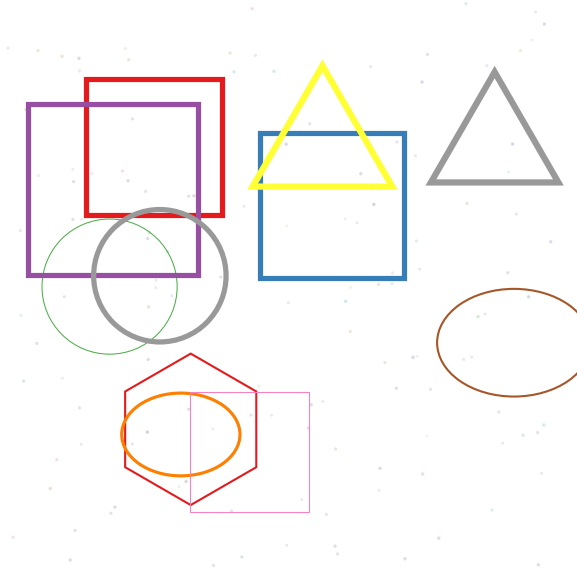[{"shape": "hexagon", "thickness": 1, "radius": 0.66, "center": [0.33, 0.256]}, {"shape": "square", "thickness": 2.5, "radius": 0.59, "center": [0.266, 0.744]}, {"shape": "square", "thickness": 2.5, "radius": 0.63, "center": [0.575, 0.643]}, {"shape": "circle", "thickness": 0.5, "radius": 0.59, "center": [0.19, 0.503]}, {"shape": "square", "thickness": 2.5, "radius": 0.74, "center": [0.196, 0.67]}, {"shape": "oval", "thickness": 1.5, "radius": 0.51, "center": [0.313, 0.247]}, {"shape": "triangle", "thickness": 3, "radius": 0.7, "center": [0.558, 0.746]}, {"shape": "oval", "thickness": 1, "radius": 0.67, "center": [0.89, 0.406]}, {"shape": "square", "thickness": 0.5, "radius": 0.52, "center": [0.431, 0.217]}, {"shape": "circle", "thickness": 2.5, "radius": 0.57, "center": [0.277, 0.522]}, {"shape": "triangle", "thickness": 3, "radius": 0.64, "center": [0.857, 0.747]}]